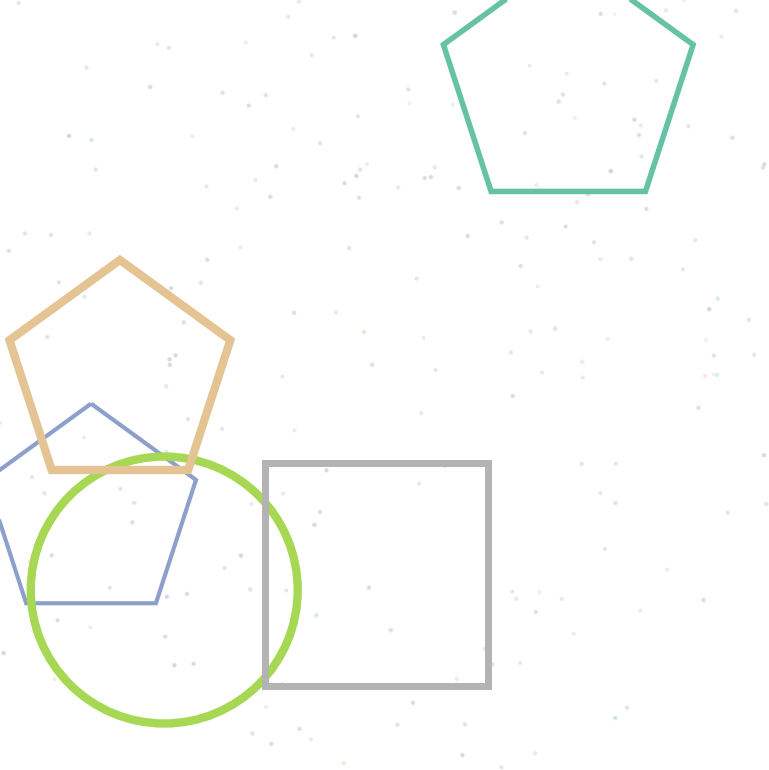[{"shape": "pentagon", "thickness": 2, "radius": 0.85, "center": [0.738, 0.889]}, {"shape": "pentagon", "thickness": 1.5, "radius": 0.72, "center": [0.118, 0.332]}, {"shape": "circle", "thickness": 3, "radius": 0.87, "center": [0.213, 0.234]}, {"shape": "pentagon", "thickness": 3, "radius": 0.75, "center": [0.156, 0.512]}, {"shape": "square", "thickness": 2.5, "radius": 0.72, "center": [0.489, 0.254]}]